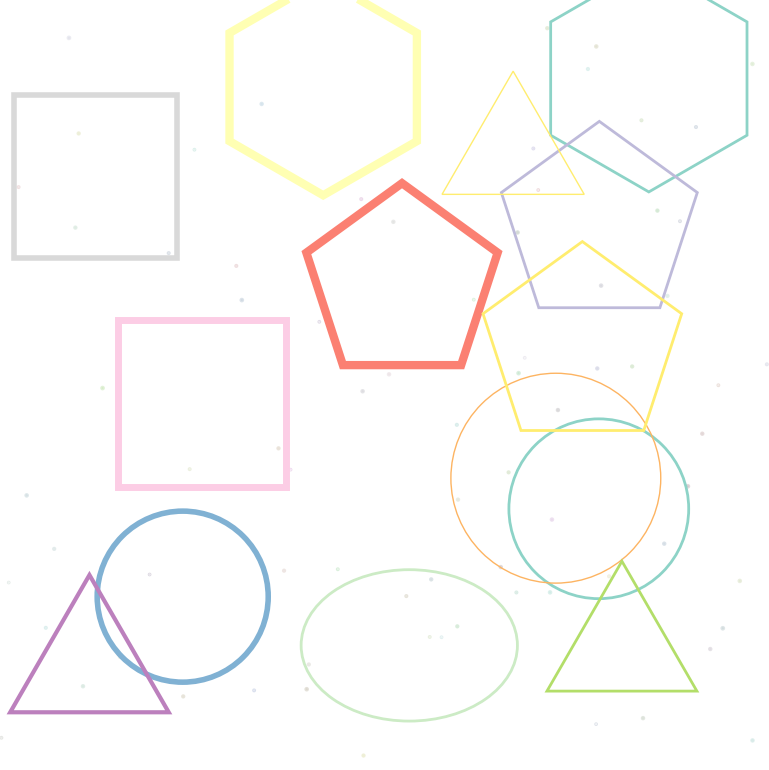[{"shape": "circle", "thickness": 1, "radius": 0.58, "center": [0.778, 0.339]}, {"shape": "hexagon", "thickness": 1, "radius": 0.74, "center": [0.843, 0.898]}, {"shape": "hexagon", "thickness": 3, "radius": 0.7, "center": [0.42, 0.887]}, {"shape": "pentagon", "thickness": 1, "radius": 0.67, "center": [0.778, 0.709]}, {"shape": "pentagon", "thickness": 3, "radius": 0.65, "center": [0.522, 0.631]}, {"shape": "circle", "thickness": 2, "radius": 0.56, "center": [0.237, 0.225]}, {"shape": "circle", "thickness": 0.5, "radius": 0.68, "center": [0.722, 0.379]}, {"shape": "triangle", "thickness": 1, "radius": 0.56, "center": [0.808, 0.159]}, {"shape": "square", "thickness": 2.5, "radius": 0.54, "center": [0.262, 0.476]}, {"shape": "square", "thickness": 2, "radius": 0.53, "center": [0.125, 0.771]}, {"shape": "triangle", "thickness": 1.5, "radius": 0.59, "center": [0.116, 0.134]}, {"shape": "oval", "thickness": 1, "radius": 0.7, "center": [0.532, 0.162]}, {"shape": "pentagon", "thickness": 1, "radius": 0.68, "center": [0.756, 0.551]}, {"shape": "triangle", "thickness": 0.5, "radius": 0.53, "center": [0.666, 0.801]}]